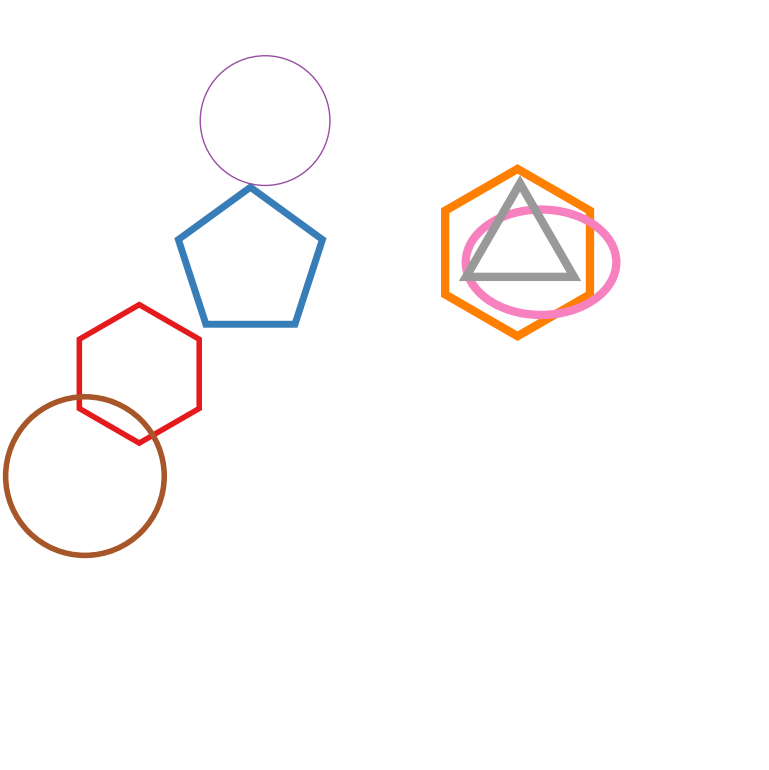[{"shape": "hexagon", "thickness": 2, "radius": 0.45, "center": [0.181, 0.514]}, {"shape": "pentagon", "thickness": 2.5, "radius": 0.49, "center": [0.325, 0.658]}, {"shape": "circle", "thickness": 0.5, "radius": 0.42, "center": [0.344, 0.843]}, {"shape": "hexagon", "thickness": 3, "radius": 0.54, "center": [0.672, 0.672]}, {"shape": "circle", "thickness": 2, "radius": 0.51, "center": [0.11, 0.382]}, {"shape": "oval", "thickness": 3, "radius": 0.49, "center": [0.703, 0.659]}, {"shape": "triangle", "thickness": 3, "radius": 0.4, "center": [0.675, 0.681]}]